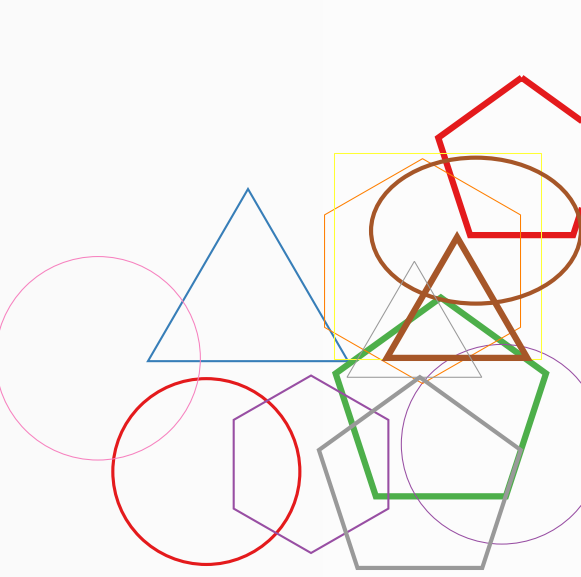[{"shape": "circle", "thickness": 1.5, "radius": 0.8, "center": [0.355, 0.183]}, {"shape": "pentagon", "thickness": 3, "radius": 0.75, "center": [0.897, 0.714]}, {"shape": "triangle", "thickness": 1, "radius": 0.99, "center": [0.427, 0.473]}, {"shape": "pentagon", "thickness": 3, "radius": 0.95, "center": [0.758, 0.294]}, {"shape": "circle", "thickness": 0.5, "radius": 0.86, "center": [0.863, 0.23]}, {"shape": "hexagon", "thickness": 1, "radius": 0.77, "center": [0.535, 0.195]}, {"shape": "hexagon", "thickness": 0.5, "radius": 0.97, "center": [0.727, 0.53]}, {"shape": "square", "thickness": 0.5, "radius": 0.89, "center": [0.753, 0.556]}, {"shape": "oval", "thickness": 2, "radius": 0.9, "center": [0.819, 0.6]}, {"shape": "triangle", "thickness": 3, "radius": 0.7, "center": [0.786, 0.449]}, {"shape": "circle", "thickness": 0.5, "radius": 0.88, "center": [0.169, 0.379]}, {"shape": "pentagon", "thickness": 2, "radius": 0.91, "center": [0.722, 0.163]}, {"shape": "triangle", "thickness": 0.5, "radius": 0.67, "center": [0.713, 0.413]}]